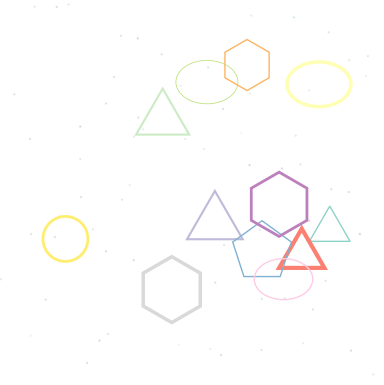[{"shape": "triangle", "thickness": 1, "radius": 0.31, "center": [0.857, 0.404]}, {"shape": "oval", "thickness": 2.5, "radius": 0.42, "center": [0.828, 0.781]}, {"shape": "triangle", "thickness": 1.5, "radius": 0.42, "center": [0.558, 0.42]}, {"shape": "triangle", "thickness": 3, "radius": 0.34, "center": [0.784, 0.338]}, {"shape": "pentagon", "thickness": 1, "radius": 0.4, "center": [0.681, 0.346]}, {"shape": "hexagon", "thickness": 1, "radius": 0.33, "center": [0.642, 0.831]}, {"shape": "oval", "thickness": 0.5, "radius": 0.4, "center": [0.538, 0.787]}, {"shape": "oval", "thickness": 1, "radius": 0.38, "center": [0.736, 0.275]}, {"shape": "hexagon", "thickness": 2.5, "radius": 0.43, "center": [0.446, 0.248]}, {"shape": "hexagon", "thickness": 2, "radius": 0.42, "center": [0.725, 0.469]}, {"shape": "triangle", "thickness": 1.5, "radius": 0.4, "center": [0.423, 0.69]}, {"shape": "circle", "thickness": 2, "radius": 0.29, "center": [0.17, 0.379]}]